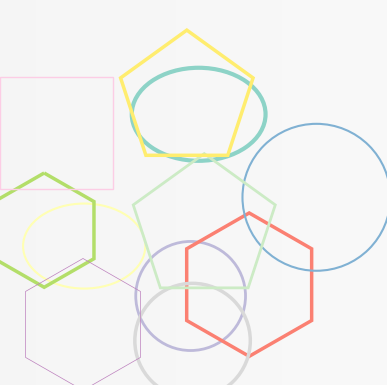[{"shape": "oval", "thickness": 3, "radius": 0.86, "center": [0.513, 0.703]}, {"shape": "oval", "thickness": 1.5, "radius": 0.79, "center": [0.217, 0.361]}, {"shape": "circle", "thickness": 2, "radius": 0.71, "center": [0.492, 0.231]}, {"shape": "hexagon", "thickness": 2.5, "radius": 0.93, "center": [0.643, 0.261]}, {"shape": "circle", "thickness": 1.5, "radius": 0.95, "center": [0.817, 0.488]}, {"shape": "hexagon", "thickness": 2.5, "radius": 0.74, "center": [0.114, 0.402]}, {"shape": "square", "thickness": 1, "radius": 0.72, "center": [0.146, 0.655]}, {"shape": "circle", "thickness": 2.5, "radius": 0.74, "center": [0.497, 0.115]}, {"shape": "hexagon", "thickness": 0.5, "radius": 0.86, "center": [0.214, 0.157]}, {"shape": "pentagon", "thickness": 2, "radius": 0.96, "center": [0.527, 0.408]}, {"shape": "pentagon", "thickness": 2.5, "radius": 0.9, "center": [0.482, 0.742]}]